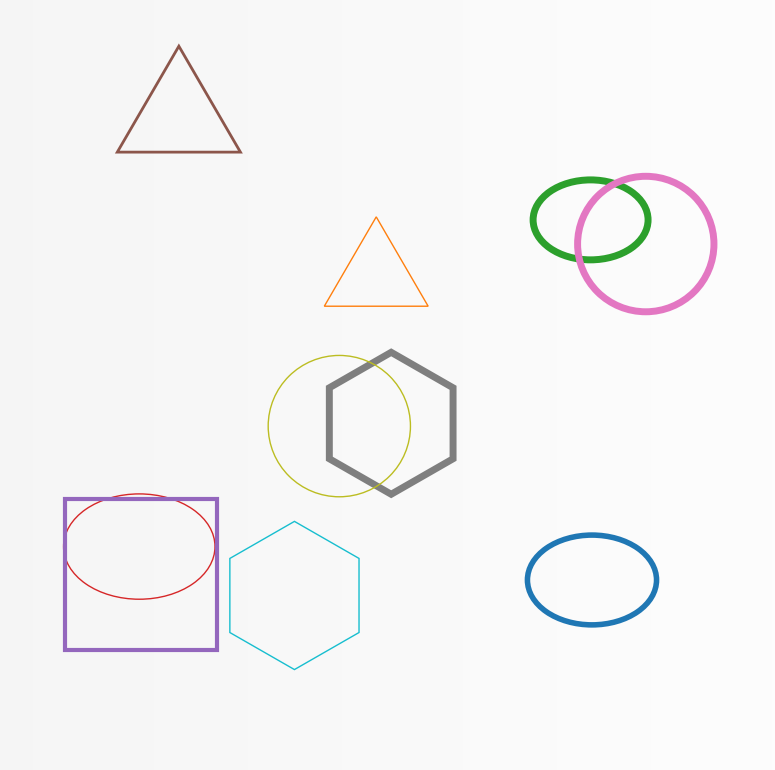[{"shape": "oval", "thickness": 2, "radius": 0.42, "center": [0.764, 0.247]}, {"shape": "triangle", "thickness": 0.5, "radius": 0.39, "center": [0.485, 0.641]}, {"shape": "oval", "thickness": 2.5, "radius": 0.37, "center": [0.762, 0.714]}, {"shape": "oval", "thickness": 0.5, "radius": 0.49, "center": [0.18, 0.29]}, {"shape": "square", "thickness": 1.5, "radius": 0.49, "center": [0.182, 0.254]}, {"shape": "triangle", "thickness": 1, "radius": 0.46, "center": [0.231, 0.848]}, {"shape": "circle", "thickness": 2.5, "radius": 0.44, "center": [0.833, 0.683]}, {"shape": "hexagon", "thickness": 2.5, "radius": 0.46, "center": [0.505, 0.45]}, {"shape": "circle", "thickness": 0.5, "radius": 0.46, "center": [0.438, 0.447]}, {"shape": "hexagon", "thickness": 0.5, "radius": 0.48, "center": [0.38, 0.227]}]